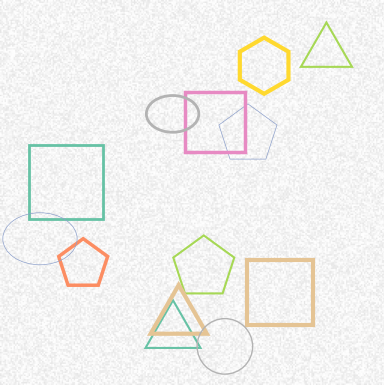[{"shape": "square", "thickness": 2, "radius": 0.48, "center": [0.172, 0.526]}, {"shape": "triangle", "thickness": 1.5, "radius": 0.41, "center": [0.449, 0.138]}, {"shape": "pentagon", "thickness": 2.5, "radius": 0.33, "center": [0.216, 0.313]}, {"shape": "pentagon", "thickness": 0.5, "radius": 0.4, "center": [0.644, 0.651]}, {"shape": "oval", "thickness": 0.5, "radius": 0.48, "center": [0.104, 0.38]}, {"shape": "square", "thickness": 2.5, "radius": 0.39, "center": [0.558, 0.683]}, {"shape": "pentagon", "thickness": 1.5, "radius": 0.42, "center": [0.529, 0.305]}, {"shape": "triangle", "thickness": 1.5, "radius": 0.38, "center": [0.848, 0.865]}, {"shape": "hexagon", "thickness": 3, "radius": 0.36, "center": [0.686, 0.829]}, {"shape": "triangle", "thickness": 3, "radius": 0.42, "center": [0.464, 0.175]}, {"shape": "square", "thickness": 3, "radius": 0.43, "center": [0.727, 0.241]}, {"shape": "circle", "thickness": 1, "radius": 0.36, "center": [0.584, 0.1]}, {"shape": "oval", "thickness": 2, "radius": 0.34, "center": [0.448, 0.704]}]